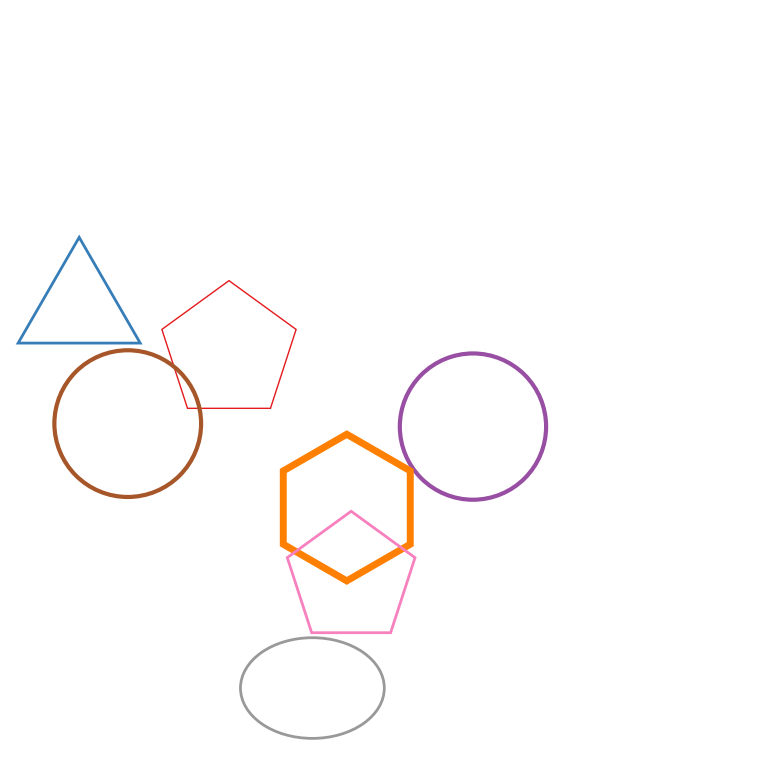[{"shape": "pentagon", "thickness": 0.5, "radius": 0.46, "center": [0.297, 0.544]}, {"shape": "triangle", "thickness": 1, "radius": 0.46, "center": [0.103, 0.6]}, {"shape": "circle", "thickness": 1.5, "radius": 0.47, "center": [0.614, 0.446]}, {"shape": "hexagon", "thickness": 2.5, "radius": 0.48, "center": [0.45, 0.341]}, {"shape": "circle", "thickness": 1.5, "radius": 0.48, "center": [0.166, 0.45]}, {"shape": "pentagon", "thickness": 1, "radius": 0.44, "center": [0.456, 0.249]}, {"shape": "oval", "thickness": 1, "radius": 0.47, "center": [0.406, 0.106]}]